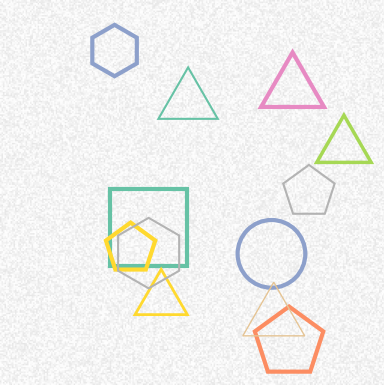[{"shape": "triangle", "thickness": 1.5, "radius": 0.45, "center": [0.489, 0.736]}, {"shape": "square", "thickness": 3, "radius": 0.5, "center": [0.385, 0.41]}, {"shape": "pentagon", "thickness": 3, "radius": 0.47, "center": [0.751, 0.11]}, {"shape": "circle", "thickness": 3, "radius": 0.44, "center": [0.705, 0.341]}, {"shape": "hexagon", "thickness": 3, "radius": 0.33, "center": [0.298, 0.869]}, {"shape": "triangle", "thickness": 3, "radius": 0.47, "center": [0.76, 0.769]}, {"shape": "triangle", "thickness": 2.5, "radius": 0.41, "center": [0.893, 0.619]}, {"shape": "triangle", "thickness": 2, "radius": 0.39, "center": [0.419, 0.222]}, {"shape": "pentagon", "thickness": 3, "radius": 0.34, "center": [0.339, 0.354]}, {"shape": "triangle", "thickness": 1, "radius": 0.46, "center": [0.711, 0.174]}, {"shape": "hexagon", "thickness": 1.5, "radius": 0.46, "center": [0.386, 0.343]}, {"shape": "pentagon", "thickness": 1.5, "radius": 0.35, "center": [0.802, 0.502]}]